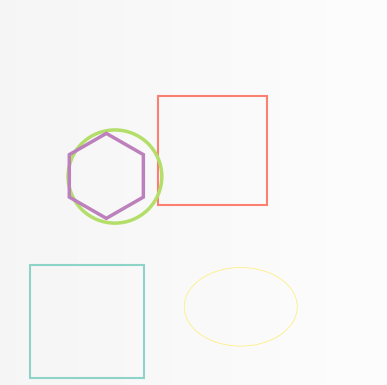[{"shape": "square", "thickness": 1.5, "radius": 0.74, "center": [0.224, 0.165]}, {"shape": "square", "thickness": 1.5, "radius": 0.71, "center": [0.549, 0.609]}, {"shape": "circle", "thickness": 2.5, "radius": 0.6, "center": [0.297, 0.541]}, {"shape": "hexagon", "thickness": 2.5, "radius": 0.55, "center": [0.274, 0.543]}, {"shape": "oval", "thickness": 0.5, "radius": 0.73, "center": [0.621, 0.203]}]